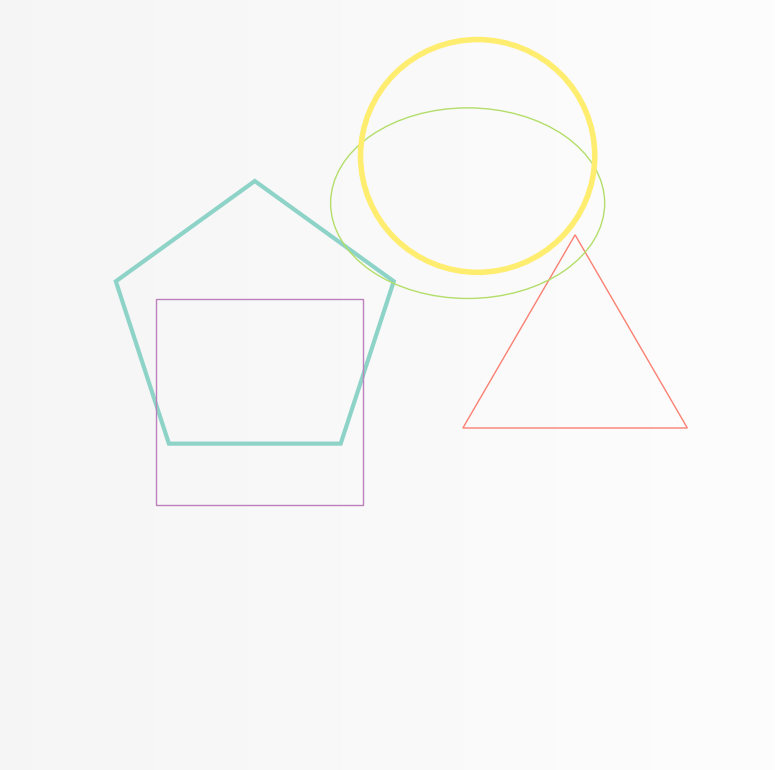[{"shape": "pentagon", "thickness": 1.5, "radius": 0.94, "center": [0.329, 0.576]}, {"shape": "triangle", "thickness": 0.5, "radius": 0.84, "center": [0.742, 0.528]}, {"shape": "oval", "thickness": 0.5, "radius": 0.88, "center": [0.603, 0.736]}, {"shape": "square", "thickness": 0.5, "radius": 0.67, "center": [0.334, 0.478]}, {"shape": "circle", "thickness": 2, "radius": 0.76, "center": [0.616, 0.797]}]